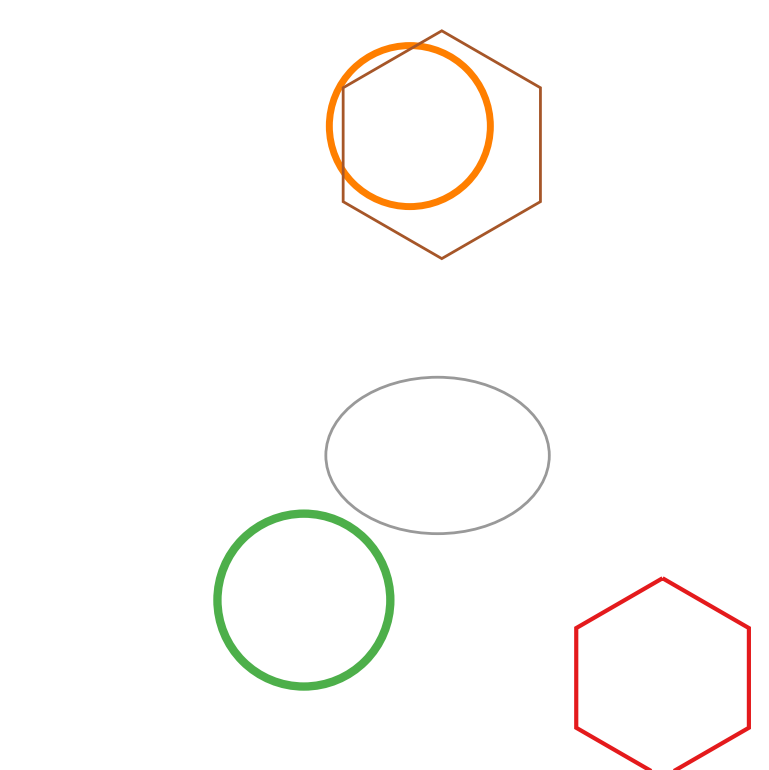[{"shape": "hexagon", "thickness": 1.5, "radius": 0.65, "center": [0.86, 0.12]}, {"shape": "circle", "thickness": 3, "radius": 0.56, "center": [0.395, 0.221]}, {"shape": "circle", "thickness": 2.5, "radius": 0.52, "center": [0.532, 0.836]}, {"shape": "hexagon", "thickness": 1, "radius": 0.74, "center": [0.574, 0.812]}, {"shape": "oval", "thickness": 1, "radius": 0.73, "center": [0.568, 0.408]}]